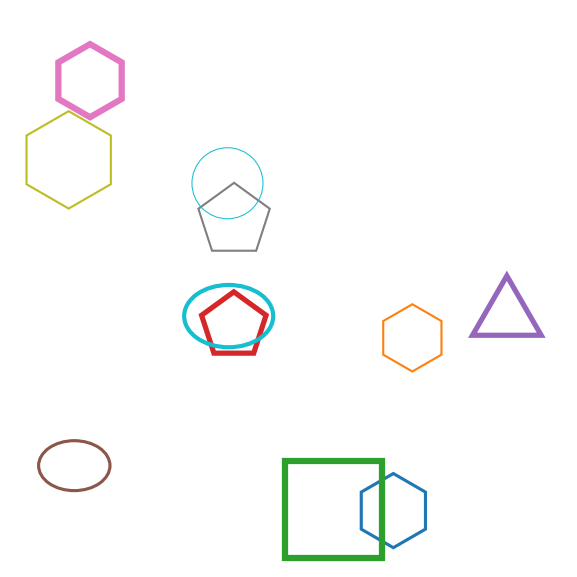[{"shape": "hexagon", "thickness": 1.5, "radius": 0.32, "center": [0.681, 0.115]}, {"shape": "hexagon", "thickness": 1, "radius": 0.29, "center": [0.714, 0.414]}, {"shape": "square", "thickness": 3, "radius": 0.42, "center": [0.578, 0.117]}, {"shape": "pentagon", "thickness": 2.5, "radius": 0.29, "center": [0.405, 0.435]}, {"shape": "triangle", "thickness": 2.5, "radius": 0.34, "center": [0.878, 0.453]}, {"shape": "oval", "thickness": 1.5, "radius": 0.31, "center": [0.129, 0.193]}, {"shape": "hexagon", "thickness": 3, "radius": 0.32, "center": [0.156, 0.859]}, {"shape": "pentagon", "thickness": 1, "radius": 0.33, "center": [0.405, 0.618]}, {"shape": "hexagon", "thickness": 1, "radius": 0.42, "center": [0.119, 0.722]}, {"shape": "oval", "thickness": 2, "radius": 0.39, "center": [0.396, 0.452]}, {"shape": "circle", "thickness": 0.5, "radius": 0.31, "center": [0.394, 0.682]}]